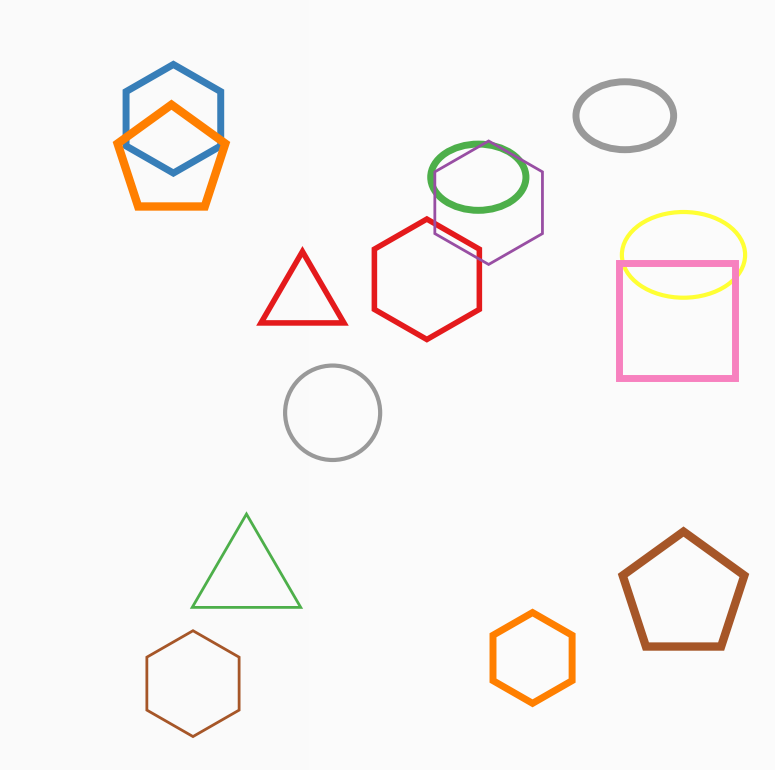[{"shape": "triangle", "thickness": 2, "radius": 0.31, "center": [0.39, 0.612]}, {"shape": "hexagon", "thickness": 2, "radius": 0.39, "center": [0.551, 0.637]}, {"shape": "hexagon", "thickness": 2.5, "radius": 0.35, "center": [0.224, 0.846]}, {"shape": "triangle", "thickness": 1, "radius": 0.4, "center": [0.318, 0.252]}, {"shape": "oval", "thickness": 2.5, "radius": 0.31, "center": [0.617, 0.77]}, {"shape": "hexagon", "thickness": 1, "radius": 0.4, "center": [0.631, 0.737]}, {"shape": "pentagon", "thickness": 3, "radius": 0.37, "center": [0.221, 0.791]}, {"shape": "hexagon", "thickness": 2.5, "radius": 0.29, "center": [0.687, 0.146]}, {"shape": "oval", "thickness": 1.5, "radius": 0.4, "center": [0.882, 0.669]}, {"shape": "pentagon", "thickness": 3, "radius": 0.41, "center": [0.882, 0.227]}, {"shape": "hexagon", "thickness": 1, "radius": 0.34, "center": [0.249, 0.112]}, {"shape": "square", "thickness": 2.5, "radius": 0.37, "center": [0.874, 0.584]}, {"shape": "circle", "thickness": 1.5, "radius": 0.31, "center": [0.429, 0.464]}, {"shape": "oval", "thickness": 2.5, "radius": 0.32, "center": [0.806, 0.85]}]